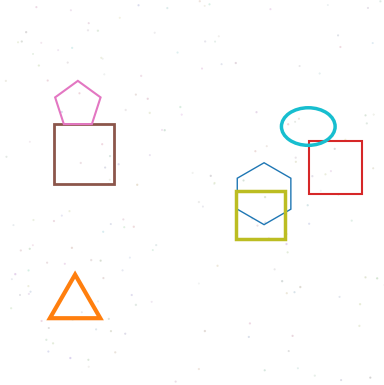[{"shape": "hexagon", "thickness": 1, "radius": 0.4, "center": [0.686, 0.497]}, {"shape": "triangle", "thickness": 3, "radius": 0.38, "center": [0.195, 0.211]}, {"shape": "square", "thickness": 1.5, "radius": 0.34, "center": [0.871, 0.565]}, {"shape": "square", "thickness": 2, "radius": 0.39, "center": [0.219, 0.599]}, {"shape": "pentagon", "thickness": 1.5, "radius": 0.31, "center": [0.202, 0.728]}, {"shape": "square", "thickness": 2.5, "radius": 0.31, "center": [0.677, 0.442]}, {"shape": "oval", "thickness": 2.5, "radius": 0.35, "center": [0.801, 0.671]}]